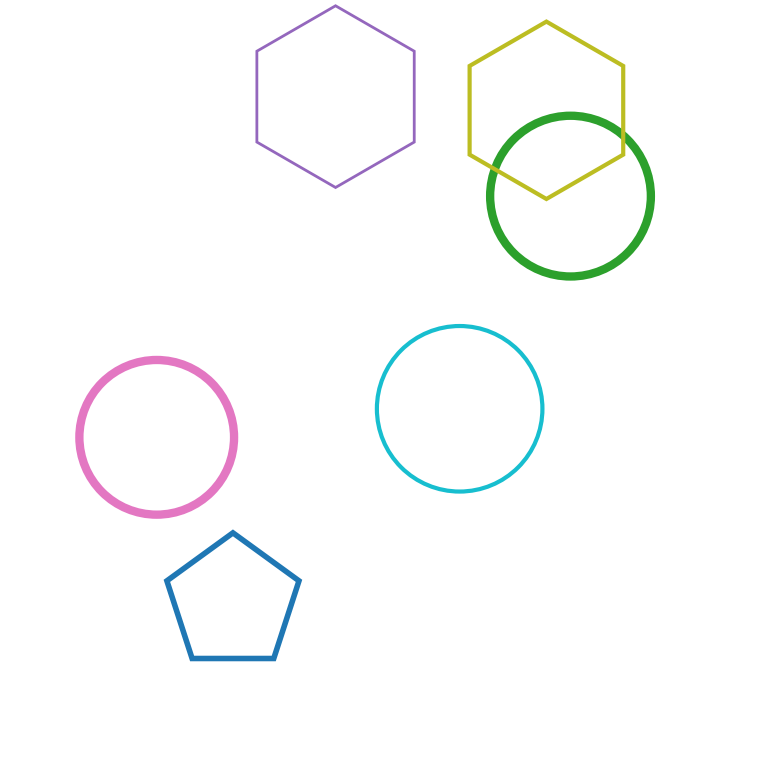[{"shape": "pentagon", "thickness": 2, "radius": 0.45, "center": [0.303, 0.218]}, {"shape": "circle", "thickness": 3, "radius": 0.52, "center": [0.741, 0.745]}, {"shape": "hexagon", "thickness": 1, "radius": 0.59, "center": [0.436, 0.874]}, {"shape": "circle", "thickness": 3, "radius": 0.5, "center": [0.204, 0.432]}, {"shape": "hexagon", "thickness": 1.5, "radius": 0.58, "center": [0.71, 0.857]}, {"shape": "circle", "thickness": 1.5, "radius": 0.54, "center": [0.597, 0.469]}]